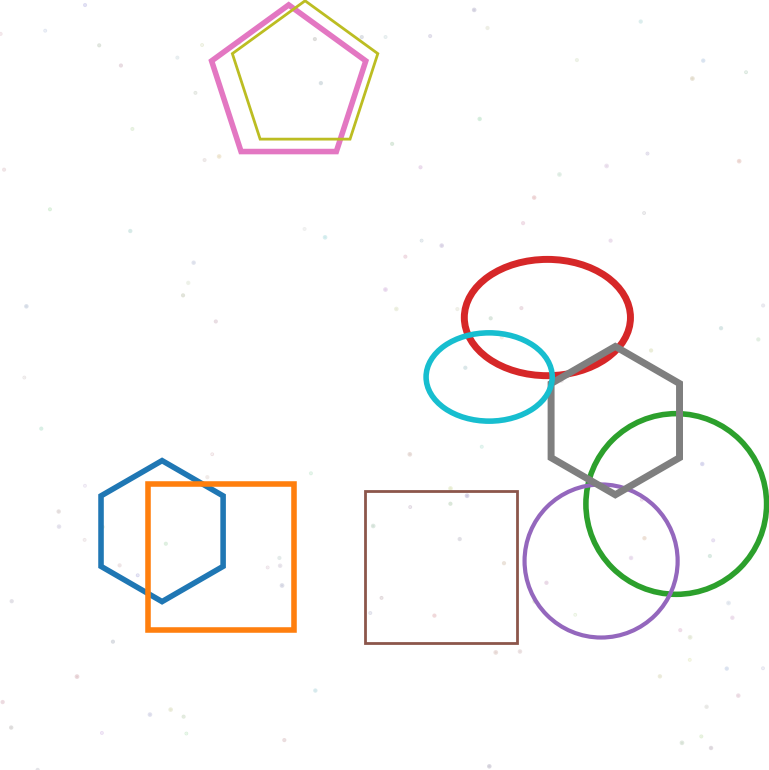[{"shape": "hexagon", "thickness": 2, "radius": 0.46, "center": [0.21, 0.31]}, {"shape": "square", "thickness": 2, "radius": 0.47, "center": [0.287, 0.276]}, {"shape": "circle", "thickness": 2, "radius": 0.59, "center": [0.878, 0.345]}, {"shape": "oval", "thickness": 2.5, "radius": 0.54, "center": [0.711, 0.588]}, {"shape": "circle", "thickness": 1.5, "radius": 0.5, "center": [0.781, 0.271]}, {"shape": "square", "thickness": 1, "radius": 0.49, "center": [0.573, 0.264]}, {"shape": "pentagon", "thickness": 2, "radius": 0.53, "center": [0.375, 0.888]}, {"shape": "hexagon", "thickness": 2.5, "radius": 0.48, "center": [0.799, 0.454]}, {"shape": "pentagon", "thickness": 1, "radius": 0.5, "center": [0.396, 0.9]}, {"shape": "oval", "thickness": 2, "radius": 0.41, "center": [0.635, 0.51]}]